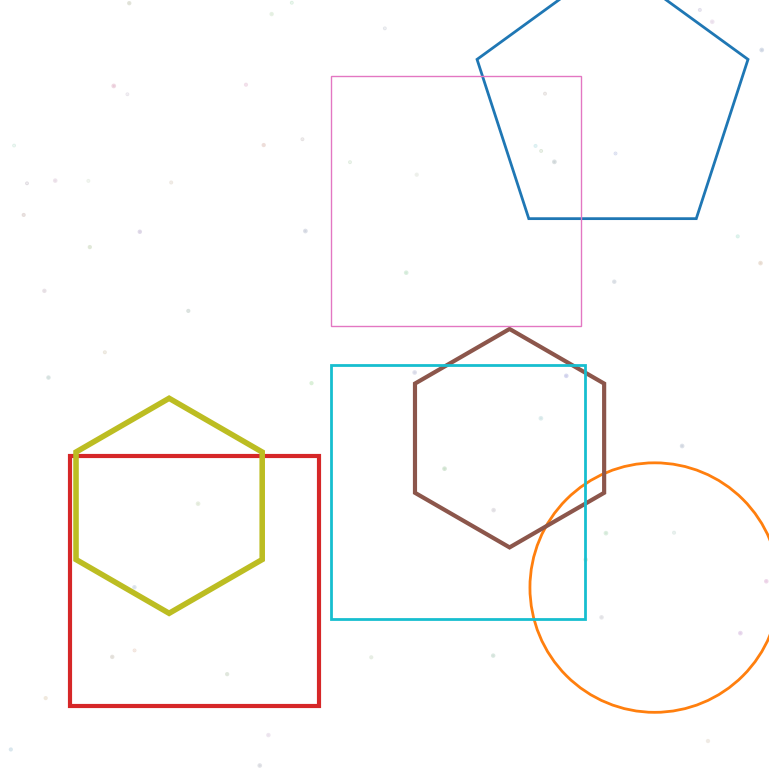[{"shape": "pentagon", "thickness": 1, "radius": 0.93, "center": [0.795, 0.866]}, {"shape": "circle", "thickness": 1, "radius": 0.81, "center": [0.85, 0.237]}, {"shape": "square", "thickness": 1.5, "radius": 0.81, "center": [0.253, 0.245]}, {"shape": "hexagon", "thickness": 1.5, "radius": 0.71, "center": [0.662, 0.431]}, {"shape": "square", "thickness": 0.5, "radius": 0.81, "center": [0.592, 0.739]}, {"shape": "hexagon", "thickness": 2, "radius": 0.7, "center": [0.22, 0.343]}, {"shape": "square", "thickness": 1, "radius": 0.82, "center": [0.595, 0.361]}]